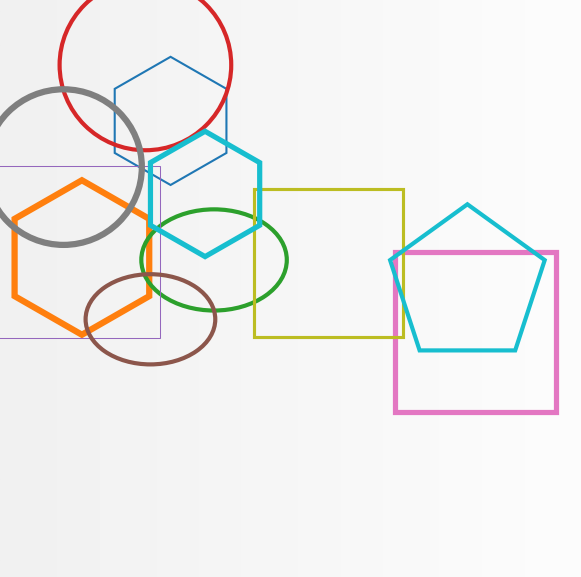[{"shape": "hexagon", "thickness": 1, "radius": 0.55, "center": [0.293, 0.79]}, {"shape": "hexagon", "thickness": 3, "radius": 0.67, "center": [0.141, 0.553]}, {"shape": "oval", "thickness": 2, "radius": 0.63, "center": [0.368, 0.549]}, {"shape": "circle", "thickness": 2, "radius": 0.74, "center": [0.25, 0.887]}, {"shape": "square", "thickness": 0.5, "radius": 0.75, "center": [0.126, 0.562]}, {"shape": "oval", "thickness": 2, "radius": 0.56, "center": [0.259, 0.446]}, {"shape": "square", "thickness": 2.5, "radius": 0.69, "center": [0.818, 0.424]}, {"shape": "circle", "thickness": 3, "radius": 0.67, "center": [0.109, 0.71]}, {"shape": "square", "thickness": 1.5, "radius": 0.64, "center": [0.566, 0.544]}, {"shape": "hexagon", "thickness": 2.5, "radius": 0.54, "center": [0.353, 0.663]}, {"shape": "pentagon", "thickness": 2, "radius": 0.7, "center": [0.804, 0.506]}]